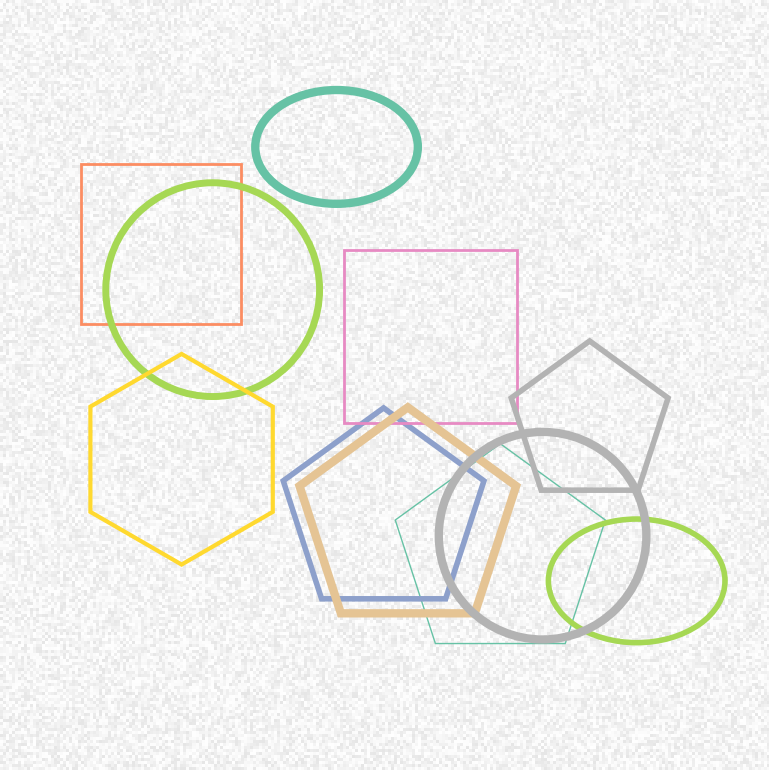[{"shape": "pentagon", "thickness": 0.5, "radius": 0.72, "center": [0.65, 0.28]}, {"shape": "oval", "thickness": 3, "radius": 0.53, "center": [0.437, 0.809]}, {"shape": "square", "thickness": 1, "radius": 0.52, "center": [0.209, 0.683]}, {"shape": "pentagon", "thickness": 2, "radius": 0.69, "center": [0.498, 0.333]}, {"shape": "square", "thickness": 1, "radius": 0.56, "center": [0.56, 0.562]}, {"shape": "circle", "thickness": 2.5, "radius": 0.69, "center": [0.276, 0.624]}, {"shape": "oval", "thickness": 2, "radius": 0.57, "center": [0.827, 0.246]}, {"shape": "hexagon", "thickness": 1.5, "radius": 0.68, "center": [0.236, 0.404]}, {"shape": "pentagon", "thickness": 3, "radius": 0.74, "center": [0.53, 0.323]}, {"shape": "pentagon", "thickness": 2, "radius": 0.54, "center": [0.766, 0.45]}, {"shape": "circle", "thickness": 3, "radius": 0.67, "center": [0.705, 0.304]}]